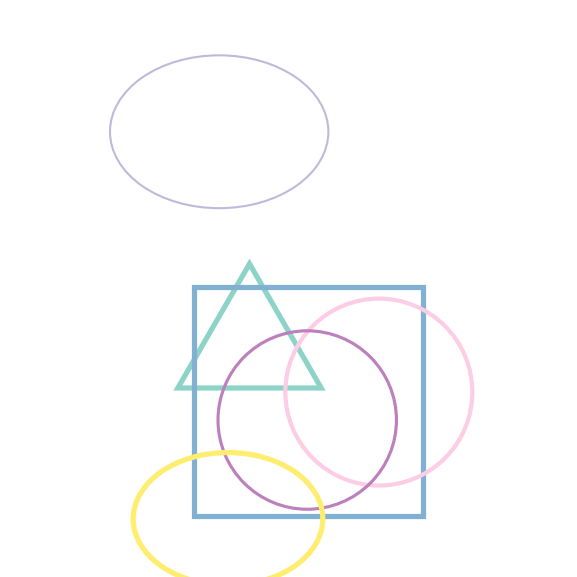[{"shape": "triangle", "thickness": 2.5, "radius": 0.72, "center": [0.432, 0.399]}, {"shape": "oval", "thickness": 1, "radius": 0.95, "center": [0.38, 0.771]}, {"shape": "square", "thickness": 2.5, "radius": 0.99, "center": [0.535, 0.304]}, {"shape": "circle", "thickness": 2, "radius": 0.81, "center": [0.656, 0.32]}, {"shape": "circle", "thickness": 1.5, "radius": 0.77, "center": [0.532, 0.272]}, {"shape": "oval", "thickness": 2.5, "radius": 0.82, "center": [0.395, 0.101]}]